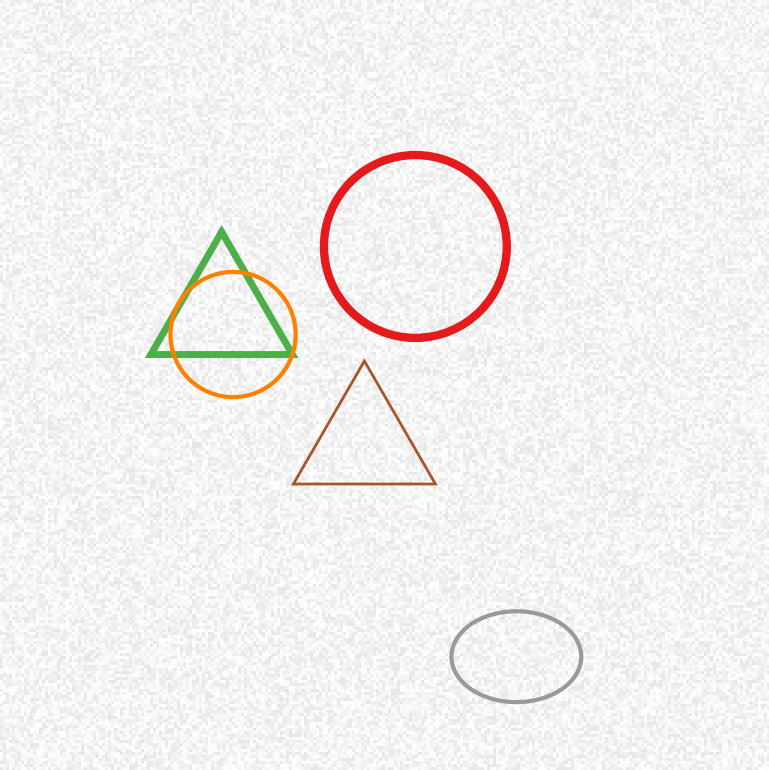[{"shape": "circle", "thickness": 3, "radius": 0.59, "center": [0.539, 0.68]}, {"shape": "triangle", "thickness": 2.5, "radius": 0.53, "center": [0.288, 0.593]}, {"shape": "circle", "thickness": 1.5, "radius": 0.41, "center": [0.303, 0.566]}, {"shape": "triangle", "thickness": 1, "radius": 0.53, "center": [0.473, 0.425]}, {"shape": "oval", "thickness": 1.5, "radius": 0.42, "center": [0.671, 0.147]}]